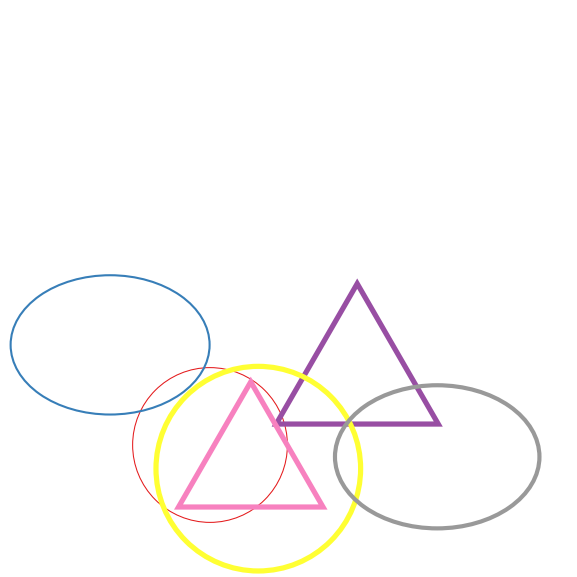[{"shape": "circle", "thickness": 0.5, "radius": 0.67, "center": [0.364, 0.229]}, {"shape": "oval", "thickness": 1, "radius": 0.86, "center": [0.191, 0.402]}, {"shape": "triangle", "thickness": 2.5, "radius": 0.81, "center": [0.619, 0.346]}, {"shape": "circle", "thickness": 2.5, "radius": 0.89, "center": [0.447, 0.188]}, {"shape": "triangle", "thickness": 2.5, "radius": 0.72, "center": [0.434, 0.193]}, {"shape": "oval", "thickness": 2, "radius": 0.89, "center": [0.757, 0.208]}]